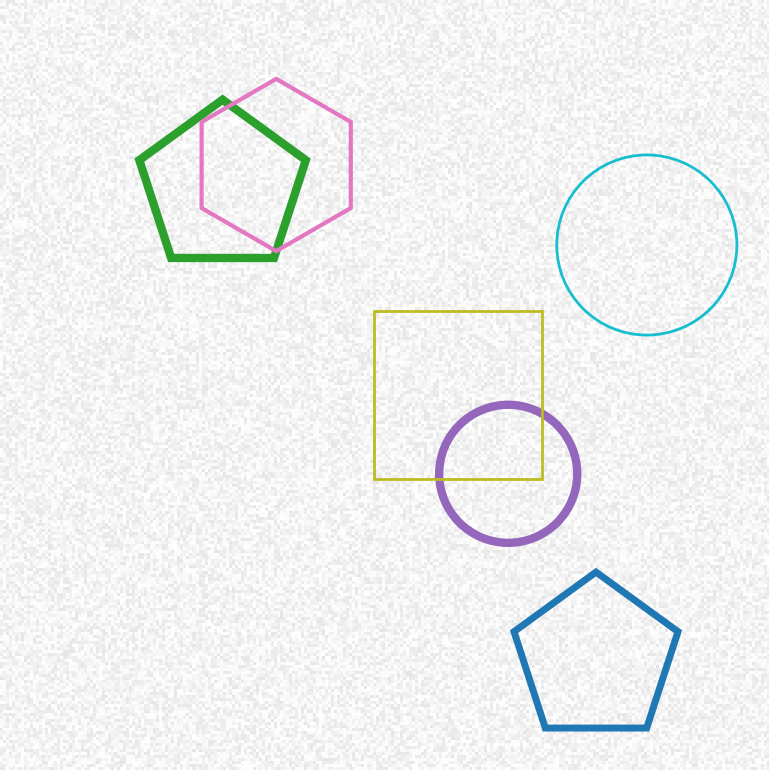[{"shape": "pentagon", "thickness": 2.5, "radius": 0.56, "center": [0.774, 0.145]}, {"shape": "pentagon", "thickness": 3, "radius": 0.57, "center": [0.289, 0.757]}, {"shape": "circle", "thickness": 3, "radius": 0.45, "center": [0.66, 0.385]}, {"shape": "hexagon", "thickness": 1.5, "radius": 0.56, "center": [0.359, 0.786]}, {"shape": "square", "thickness": 1, "radius": 0.54, "center": [0.595, 0.487]}, {"shape": "circle", "thickness": 1, "radius": 0.58, "center": [0.84, 0.682]}]